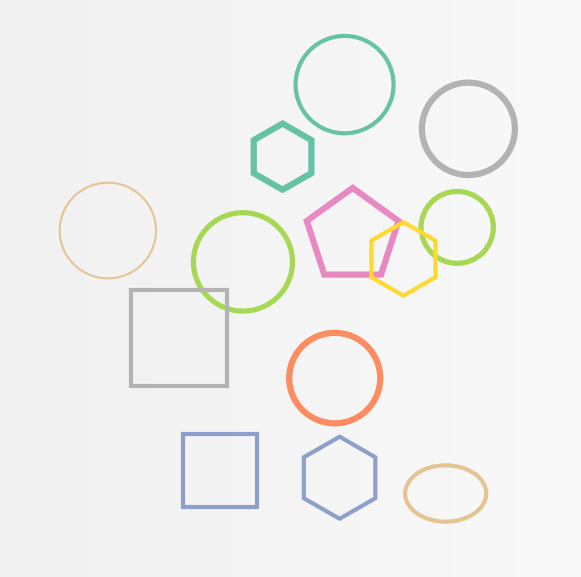[{"shape": "circle", "thickness": 2, "radius": 0.42, "center": [0.593, 0.853]}, {"shape": "hexagon", "thickness": 3, "radius": 0.29, "center": [0.486, 0.728]}, {"shape": "circle", "thickness": 3, "radius": 0.39, "center": [0.576, 0.344]}, {"shape": "hexagon", "thickness": 2, "radius": 0.36, "center": [0.584, 0.172]}, {"shape": "square", "thickness": 2, "radius": 0.32, "center": [0.379, 0.185]}, {"shape": "pentagon", "thickness": 3, "radius": 0.41, "center": [0.607, 0.591]}, {"shape": "circle", "thickness": 2.5, "radius": 0.43, "center": [0.418, 0.546]}, {"shape": "circle", "thickness": 2.5, "radius": 0.31, "center": [0.787, 0.605]}, {"shape": "hexagon", "thickness": 2, "radius": 0.32, "center": [0.694, 0.551]}, {"shape": "oval", "thickness": 2, "radius": 0.35, "center": [0.767, 0.145]}, {"shape": "circle", "thickness": 1, "radius": 0.41, "center": [0.186, 0.6]}, {"shape": "square", "thickness": 2, "radius": 0.41, "center": [0.308, 0.414]}, {"shape": "circle", "thickness": 3, "radius": 0.4, "center": [0.806, 0.776]}]